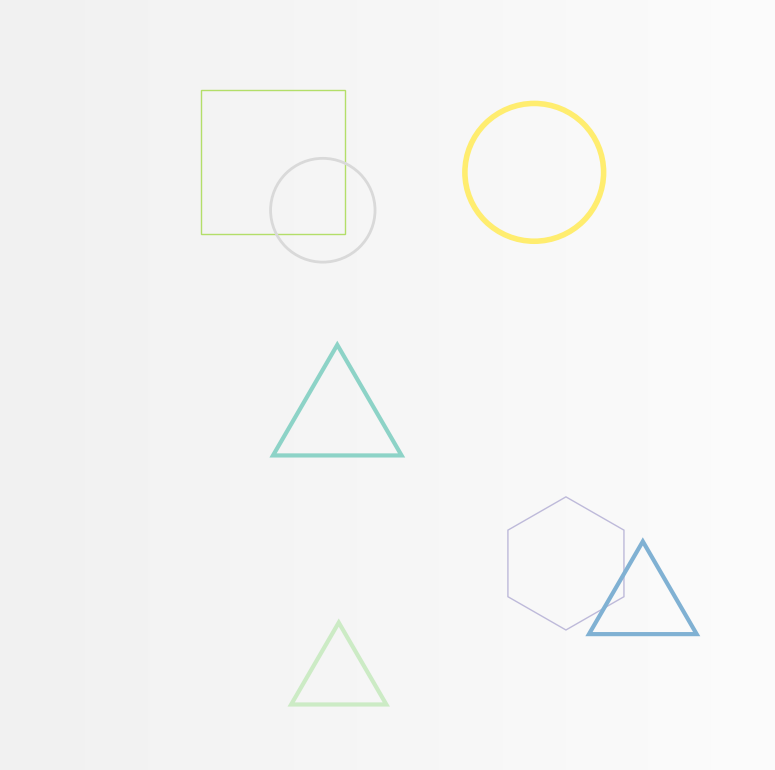[{"shape": "triangle", "thickness": 1.5, "radius": 0.48, "center": [0.435, 0.456]}, {"shape": "hexagon", "thickness": 0.5, "radius": 0.43, "center": [0.73, 0.268]}, {"shape": "triangle", "thickness": 1.5, "radius": 0.4, "center": [0.829, 0.217]}, {"shape": "square", "thickness": 0.5, "radius": 0.47, "center": [0.352, 0.79]}, {"shape": "circle", "thickness": 1, "radius": 0.34, "center": [0.417, 0.727]}, {"shape": "triangle", "thickness": 1.5, "radius": 0.35, "center": [0.437, 0.121]}, {"shape": "circle", "thickness": 2, "radius": 0.45, "center": [0.689, 0.776]}]